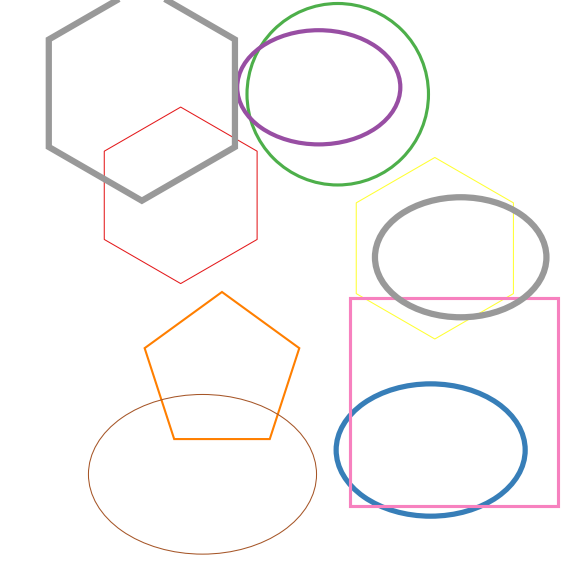[{"shape": "hexagon", "thickness": 0.5, "radius": 0.76, "center": [0.313, 0.661]}, {"shape": "oval", "thickness": 2.5, "radius": 0.82, "center": [0.746, 0.22]}, {"shape": "circle", "thickness": 1.5, "radius": 0.79, "center": [0.585, 0.836]}, {"shape": "oval", "thickness": 2, "radius": 0.71, "center": [0.552, 0.848]}, {"shape": "pentagon", "thickness": 1, "radius": 0.7, "center": [0.384, 0.353]}, {"shape": "hexagon", "thickness": 0.5, "radius": 0.79, "center": [0.753, 0.569]}, {"shape": "oval", "thickness": 0.5, "radius": 0.99, "center": [0.351, 0.178]}, {"shape": "square", "thickness": 1.5, "radius": 0.9, "center": [0.787, 0.303]}, {"shape": "oval", "thickness": 3, "radius": 0.74, "center": [0.798, 0.554]}, {"shape": "hexagon", "thickness": 3, "radius": 0.93, "center": [0.246, 0.838]}]